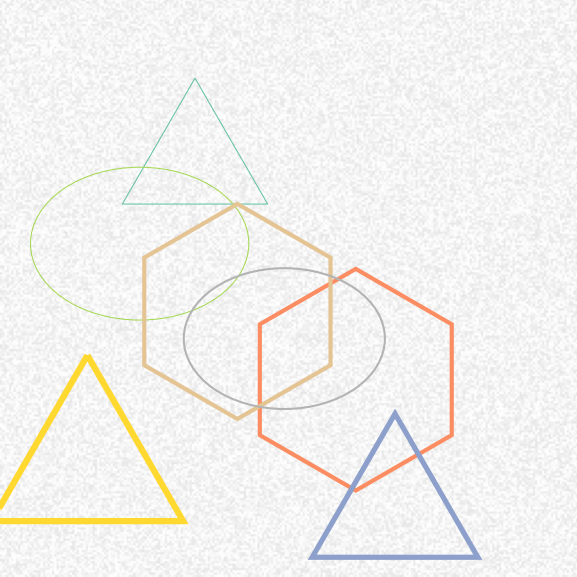[{"shape": "triangle", "thickness": 0.5, "radius": 0.73, "center": [0.338, 0.718]}, {"shape": "hexagon", "thickness": 2, "radius": 0.96, "center": [0.616, 0.342]}, {"shape": "triangle", "thickness": 2.5, "radius": 0.83, "center": [0.684, 0.117]}, {"shape": "oval", "thickness": 0.5, "radius": 0.95, "center": [0.242, 0.577]}, {"shape": "triangle", "thickness": 3, "radius": 0.96, "center": [0.151, 0.193]}, {"shape": "hexagon", "thickness": 2, "radius": 0.93, "center": [0.411, 0.46]}, {"shape": "oval", "thickness": 1, "radius": 0.87, "center": [0.492, 0.413]}]